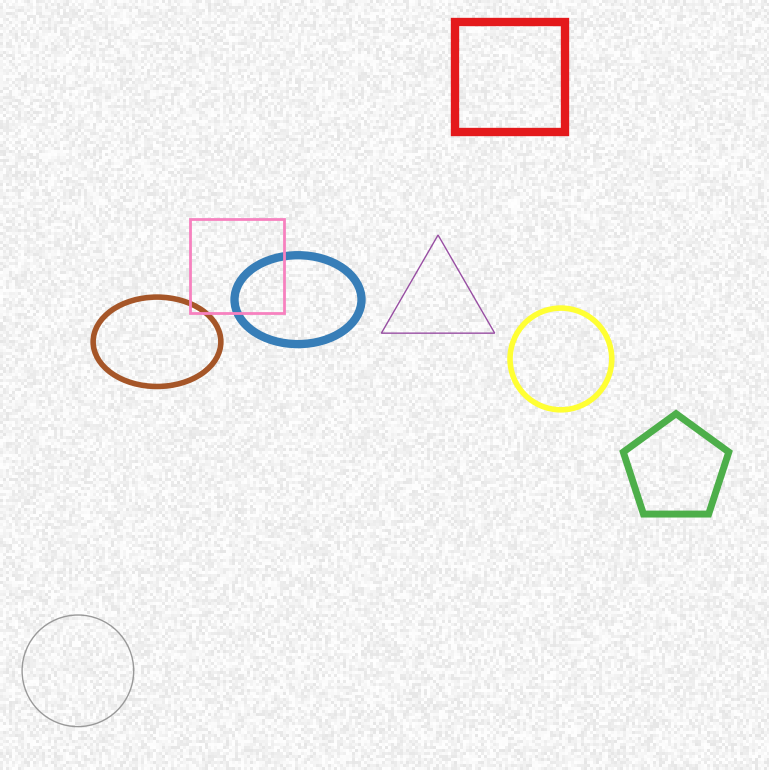[{"shape": "square", "thickness": 3, "radius": 0.36, "center": [0.662, 0.9]}, {"shape": "oval", "thickness": 3, "radius": 0.41, "center": [0.387, 0.611]}, {"shape": "pentagon", "thickness": 2.5, "radius": 0.36, "center": [0.878, 0.391]}, {"shape": "triangle", "thickness": 0.5, "radius": 0.42, "center": [0.569, 0.61]}, {"shape": "circle", "thickness": 2, "radius": 0.33, "center": [0.728, 0.534]}, {"shape": "oval", "thickness": 2, "radius": 0.41, "center": [0.204, 0.556]}, {"shape": "square", "thickness": 1, "radius": 0.31, "center": [0.308, 0.655]}, {"shape": "circle", "thickness": 0.5, "radius": 0.36, "center": [0.101, 0.129]}]